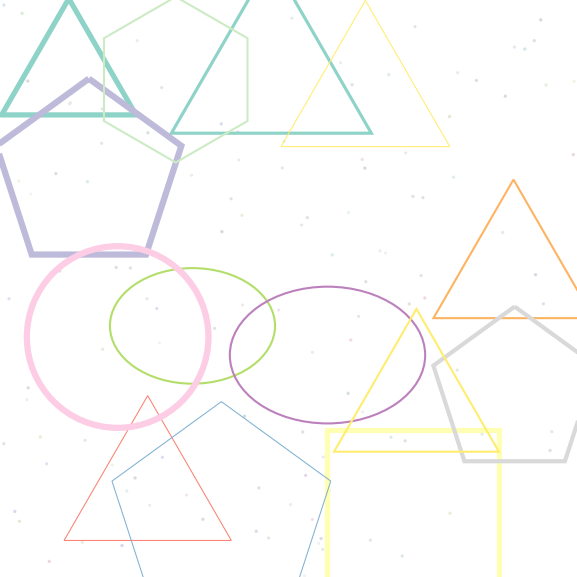[{"shape": "triangle", "thickness": 2.5, "radius": 0.67, "center": [0.119, 0.867]}, {"shape": "triangle", "thickness": 1.5, "radius": 1.0, "center": [0.47, 0.868]}, {"shape": "square", "thickness": 2.5, "radius": 0.74, "center": [0.715, 0.107]}, {"shape": "pentagon", "thickness": 3, "radius": 0.84, "center": [0.154, 0.695]}, {"shape": "triangle", "thickness": 0.5, "radius": 0.84, "center": [0.256, 0.147]}, {"shape": "pentagon", "thickness": 0.5, "radius": 1.0, "center": [0.383, 0.104]}, {"shape": "triangle", "thickness": 1, "radius": 0.8, "center": [0.889, 0.528]}, {"shape": "oval", "thickness": 1, "radius": 0.71, "center": [0.333, 0.435]}, {"shape": "circle", "thickness": 3, "radius": 0.79, "center": [0.204, 0.416]}, {"shape": "pentagon", "thickness": 2, "radius": 0.74, "center": [0.891, 0.32]}, {"shape": "oval", "thickness": 1, "radius": 0.85, "center": [0.567, 0.384]}, {"shape": "hexagon", "thickness": 1, "radius": 0.72, "center": [0.304, 0.861]}, {"shape": "triangle", "thickness": 1, "radius": 0.82, "center": [0.721, 0.299]}, {"shape": "triangle", "thickness": 0.5, "radius": 0.84, "center": [0.633, 0.83]}]